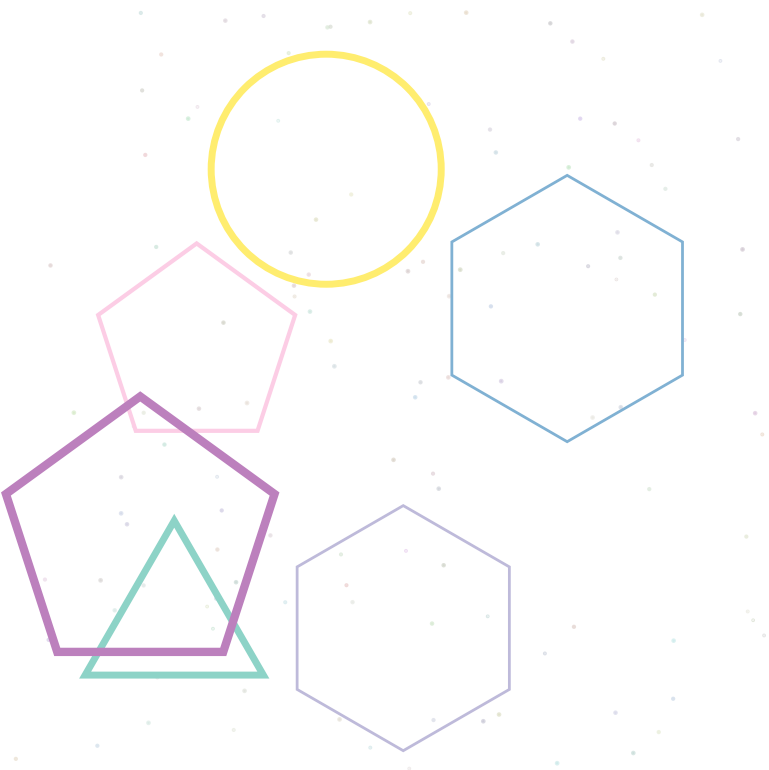[{"shape": "triangle", "thickness": 2.5, "radius": 0.67, "center": [0.226, 0.19]}, {"shape": "hexagon", "thickness": 1, "radius": 0.8, "center": [0.524, 0.184]}, {"shape": "hexagon", "thickness": 1, "radius": 0.86, "center": [0.737, 0.599]}, {"shape": "pentagon", "thickness": 1.5, "radius": 0.67, "center": [0.255, 0.549]}, {"shape": "pentagon", "thickness": 3, "radius": 0.92, "center": [0.182, 0.302]}, {"shape": "circle", "thickness": 2.5, "radius": 0.75, "center": [0.424, 0.78]}]